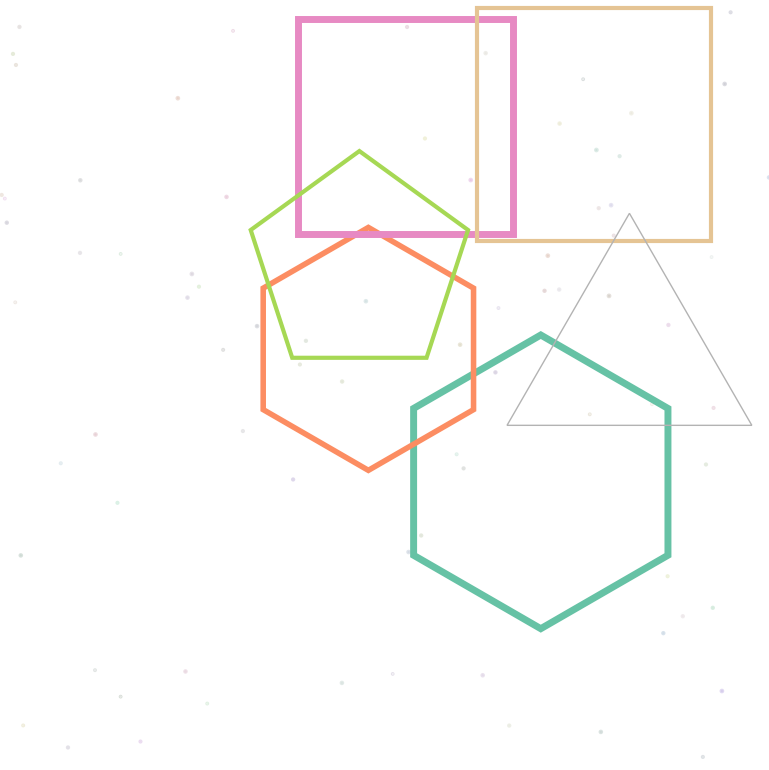[{"shape": "hexagon", "thickness": 2.5, "radius": 0.95, "center": [0.702, 0.374]}, {"shape": "hexagon", "thickness": 2, "radius": 0.79, "center": [0.478, 0.547]}, {"shape": "square", "thickness": 2.5, "radius": 0.7, "center": [0.526, 0.836]}, {"shape": "pentagon", "thickness": 1.5, "radius": 0.74, "center": [0.467, 0.655]}, {"shape": "square", "thickness": 1.5, "radius": 0.76, "center": [0.771, 0.838]}, {"shape": "triangle", "thickness": 0.5, "radius": 0.92, "center": [0.817, 0.539]}]